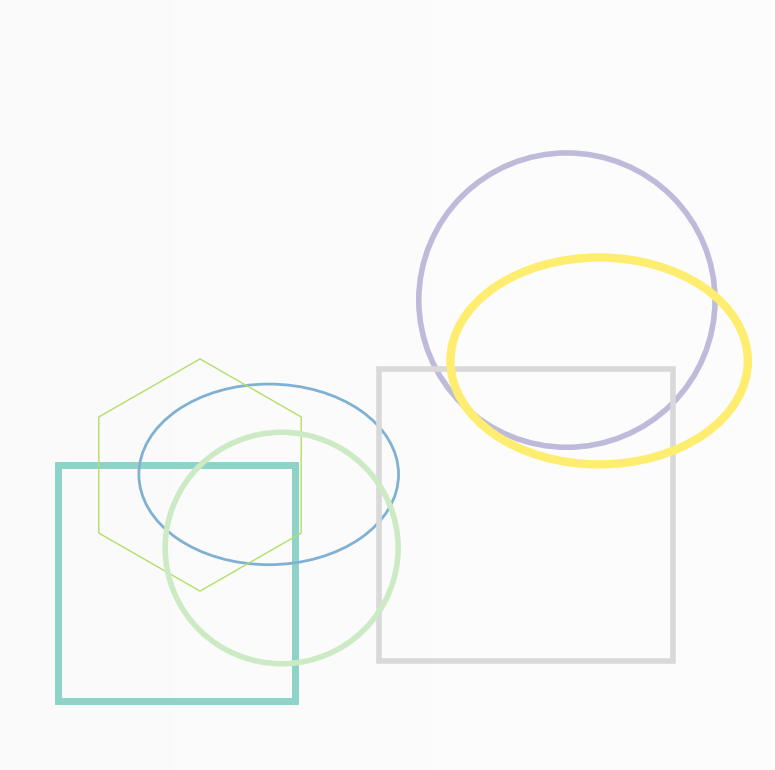[{"shape": "square", "thickness": 2.5, "radius": 0.77, "center": [0.228, 0.243]}, {"shape": "circle", "thickness": 2, "radius": 0.96, "center": [0.731, 0.61]}, {"shape": "oval", "thickness": 1, "radius": 0.84, "center": [0.347, 0.384]}, {"shape": "hexagon", "thickness": 0.5, "radius": 0.75, "center": [0.258, 0.383]}, {"shape": "square", "thickness": 2, "radius": 0.95, "center": [0.679, 0.331]}, {"shape": "circle", "thickness": 2, "radius": 0.75, "center": [0.363, 0.288]}, {"shape": "oval", "thickness": 3, "radius": 0.96, "center": [0.773, 0.531]}]